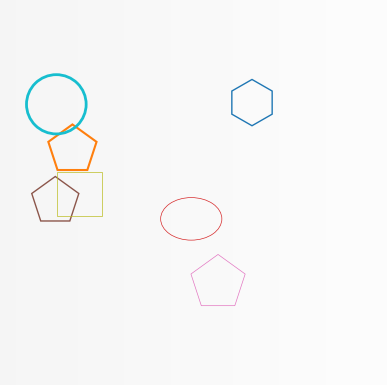[{"shape": "hexagon", "thickness": 1, "radius": 0.3, "center": [0.65, 0.734]}, {"shape": "pentagon", "thickness": 1.5, "radius": 0.33, "center": [0.187, 0.611]}, {"shape": "oval", "thickness": 0.5, "radius": 0.39, "center": [0.494, 0.432]}, {"shape": "pentagon", "thickness": 1, "radius": 0.32, "center": [0.143, 0.478]}, {"shape": "pentagon", "thickness": 0.5, "radius": 0.37, "center": [0.563, 0.266]}, {"shape": "square", "thickness": 0.5, "radius": 0.29, "center": [0.206, 0.496]}, {"shape": "circle", "thickness": 2, "radius": 0.38, "center": [0.145, 0.729]}]